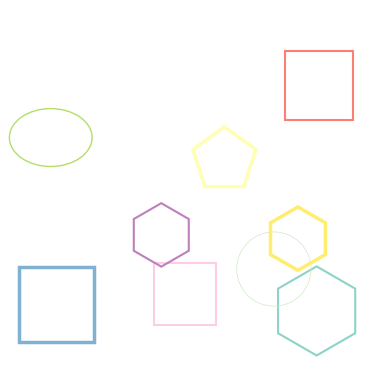[{"shape": "hexagon", "thickness": 1.5, "radius": 0.58, "center": [0.822, 0.192]}, {"shape": "pentagon", "thickness": 2.5, "radius": 0.43, "center": [0.583, 0.585]}, {"shape": "square", "thickness": 1.5, "radius": 0.44, "center": [0.829, 0.778]}, {"shape": "square", "thickness": 2.5, "radius": 0.49, "center": [0.146, 0.208]}, {"shape": "oval", "thickness": 1, "radius": 0.54, "center": [0.132, 0.643]}, {"shape": "square", "thickness": 1.5, "radius": 0.4, "center": [0.481, 0.237]}, {"shape": "hexagon", "thickness": 1.5, "radius": 0.41, "center": [0.419, 0.39]}, {"shape": "circle", "thickness": 0.5, "radius": 0.48, "center": [0.711, 0.301]}, {"shape": "hexagon", "thickness": 2.5, "radius": 0.41, "center": [0.774, 0.38]}]